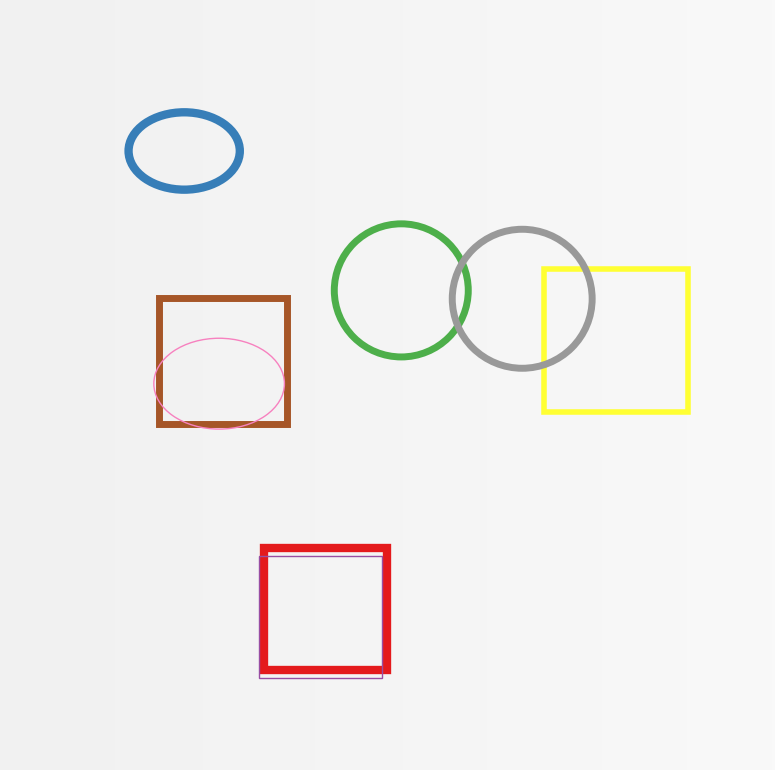[{"shape": "square", "thickness": 3, "radius": 0.4, "center": [0.42, 0.209]}, {"shape": "oval", "thickness": 3, "radius": 0.36, "center": [0.238, 0.804]}, {"shape": "circle", "thickness": 2.5, "radius": 0.43, "center": [0.518, 0.623]}, {"shape": "square", "thickness": 0.5, "radius": 0.4, "center": [0.414, 0.199]}, {"shape": "square", "thickness": 2, "radius": 0.47, "center": [0.795, 0.558]}, {"shape": "square", "thickness": 2.5, "radius": 0.41, "center": [0.288, 0.531]}, {"shape": "oval", "thickness": 0.5, "radius": 0.42, "center": [0.283, 0.502]}, {"shape": "circle", "thickness": 2.5, "radius": 0.45, "center": [0.674, 0.612]}]